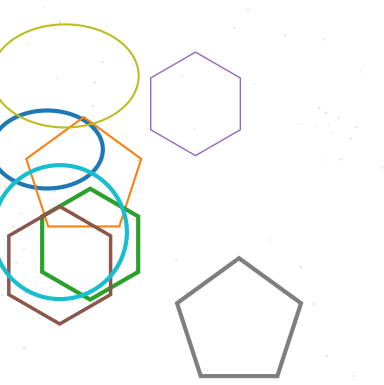[{"shape": "oval", "thickness": 3, "radius": 0.72, "center": [0.122, 0.612]}, {"shape": "pentagon", "thickness": 1.5, "radius": 0.78, "center": [0.218, 0.539]}, {"shape": "hexagon", "thickness": 3, "radius": 0.72, "center": [0.234, 0.366]}, {"shape": "hexagon", "thickness": 1, "radius": 0.67, "center": [0.508, 0.73]}, {"shape": "hexagon", "thickness": 2.5, "radius": 0.76, "center": [0.155, 0.311]}, {"shape": "pentagon", "thickness": 3, "radius": 0.85, "center": [0.621, 0.16]}, {"shape": "oval", "thickness": 1.5, "radius": 0.96, "center": [0.169, 0.803]}, {"shape": "circle", "thickness": 3, "radius": 0.87, "center": [0.156, 0.397]}]